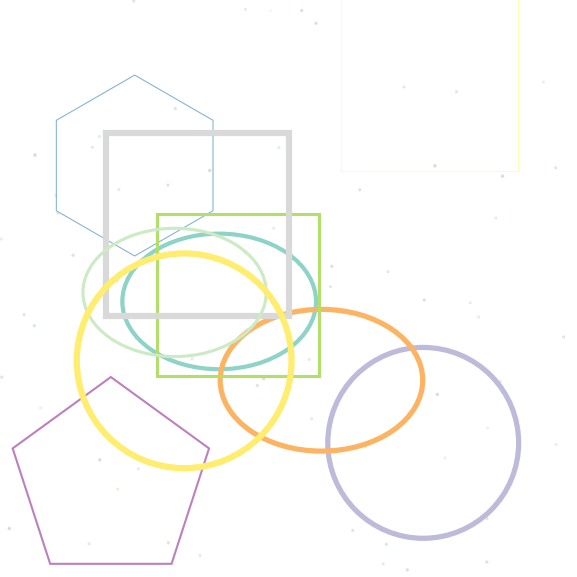[{"shape": "oval", "thickness": 2, "radius": 0.84, "center": [0.38, 0.477]}, {"shape": "square", "thickness": 0.5, "radius": 0.76, "center": [0.744, 0.855]}, {"shape": "circle", "thickness": 2.5, "radius": 0.83, "center": [0.733, 0.232]}, {"shape": "hexagon", "thickness": 0.5, "radius": 0.78, "center": [0.233, 0.712]}, {"shape": "oval", "thickness": 2.5, "radius": 0.88, "center": [0.557, 0.341]}, {"shape": "square", "thickness": 1.5, "radius": 0.7, "center": [0.413, 0.489]}, {"shape": "square", "thickness": 3, "radius": 0.79, "center": [0.343, 0.61]}, {"shape": "pentagon", "thickness": 1, "radius": 0.89, "center": [0.192, 0.167]}, {"shape": "oval", "thickness": 1.5, "radius": 0.79, "center": [0.302, 0.493]}, {"shape": "circle", "thickness": 3, "radius": 0.93, "center": [0.319, 0.374]}]